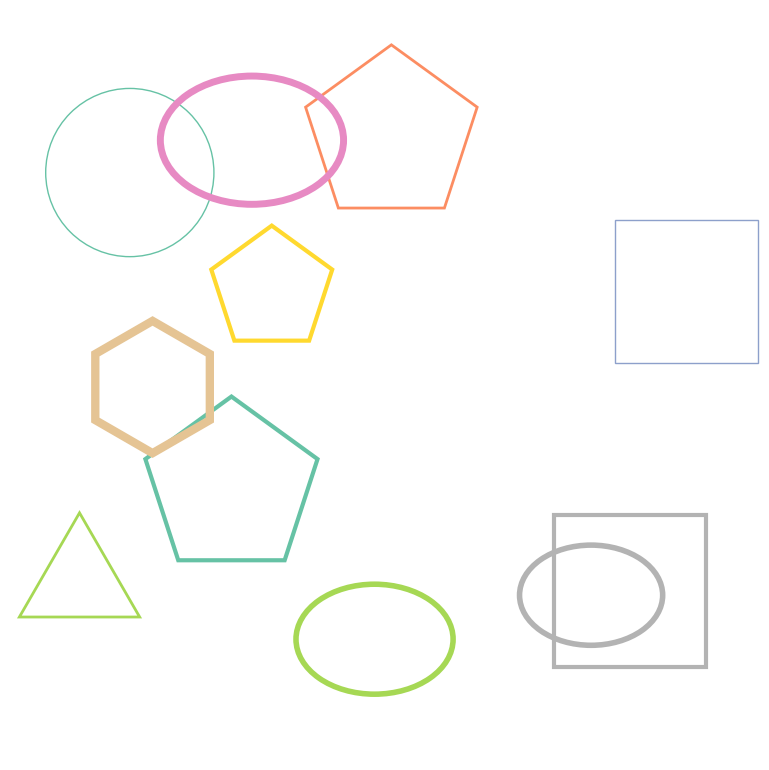[{"shape": "circle", "thickness": 0.5, "radius": 0.55, "center": [0.169, 0.776]}, {"shape": "pentagon", "thickness": 1.5, "radius": 0.59, "center": [0.301, 0.367]}, {"shape": "pentagon", "thickness": 1, "radius": 0.59, "center": [0.508, 0.825]}, {"shape": "square", "thickness": 0.5, "radius": 0.46, "center": [0.892, 0.622]}, {"shape": "oval", "thickness": 2.5, "radius": 0.59, "center": [0.327, 0.818]}, {"shape": "oval", "thickness": 2, "radius": 0.51, "center": [0.486, 0.17]}, {"shape": "triangle", "thickness": 1, "radius": 0.45, "center": [0.103, 0.244]}, {"shape": "pentagon", "thickness": 1.5, "radius": 0.41, "center": [0.353, 0.624]}, {"shape": "hexagon", "thickness": 3, "radius": 0.43, "center": [0.198, 0.497]}, {"shape": "oval", "thickness": 2, "radius": 0.46, "center": [0.768, 0.227]}, {"shape": "square", "thickness": 1.5, "radius": 0.49, "center": [0.818, 0.232]}]